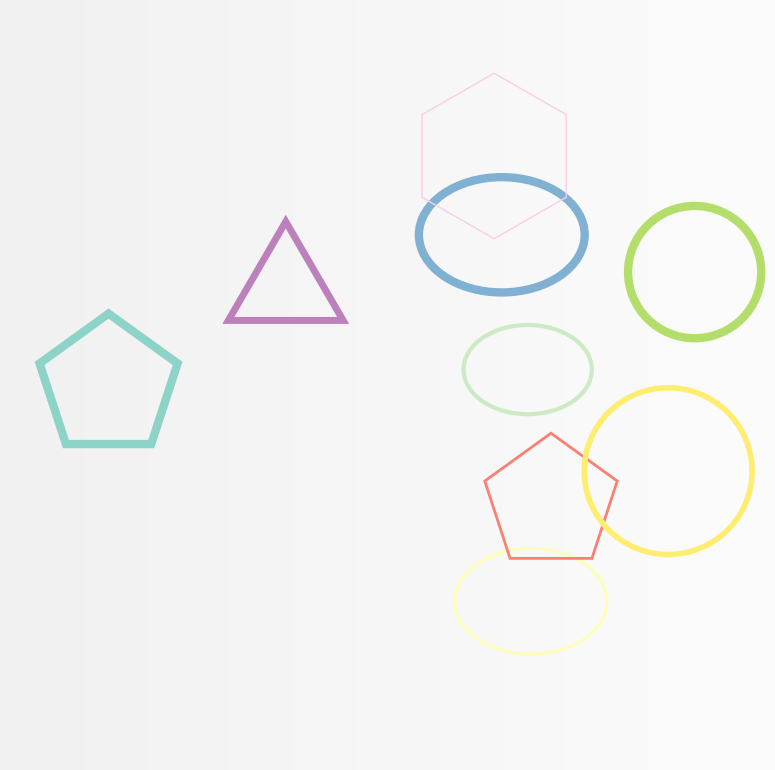[{"shape": "pentagon", "thickness": 3, "radius": 0.47, "center": [0.14, 0.499]}, {"shape": "oval", "thickness": 1, "radius": 0.49, "center": [0.685, 0.219]}, {"shape": "pentagon", "thickness": 1, "radius": 0.45, "center": [0.711, 0.348]}, {"shape": "oval", "thickness": 3, "radius": 0.53, "center": [0.647, 0.695]}, {"shape": "circle", "thickness": 3, "radius": 0.43, "center": [0.896, 0.647]}, {"shape": "hexagon", "thickness": 0.5, "radius": 0.54, "center": [0.638, 0.797]}, {"shape": "triangle", "thickness": 2.5, "radius": 0.43, "center": [0.369, 0.627]}, {"shape": "oval", "thickness": 1.5, "radius": 0.41, "center": [0.681, 0.52]}, {"shape": "circle", "thickness": 2, "radius": 0.54, "center": [0.862, 0.388]}]